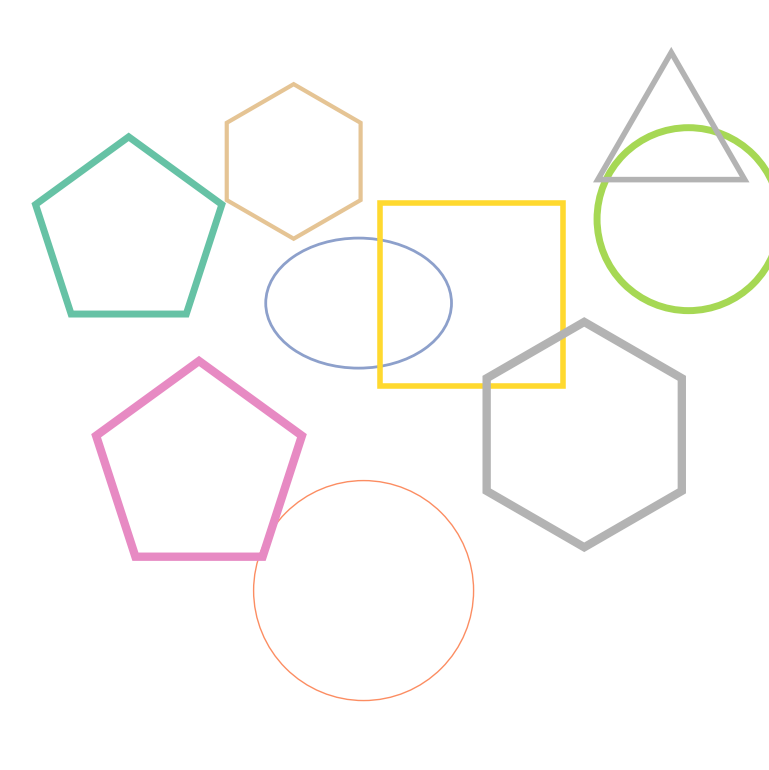[{"shape": "pentagon", "thickness": 2.5, "radius": 0.64, "center": [0.167, 0.695]}, {"shape": "circle", "thickness": 0.5, "radius": 0.71, "center": [0.472, 0.233]}, {"shape": "oval", "thickness": 1, "radius": 0.6, "center": [0.466, 0.606]}, {"shape": "pentagon", "thickness": 3, "radius": 0.7, "center": [0.258, 0.391]}, {"shape": "circle", "thickness": 2.5, "radius": 0.59, "center": [0.894, 0.715]}, {"shape": "square", "thickness": 2, "radius": 0.59, "center": [0.612, 0.618]}, {"shape": "hexagon", "thickness": 1.5, "radius": 0.5, "center": [0.381, 0.79]}, {"shape": "hexagon", "thickness": 3, "radius": 0.73, "center": [0.759, 0.436]}, {"shape": "triangle", "thickness": 2, "radius": 0.55, "center": [0.872, 0.822]}]